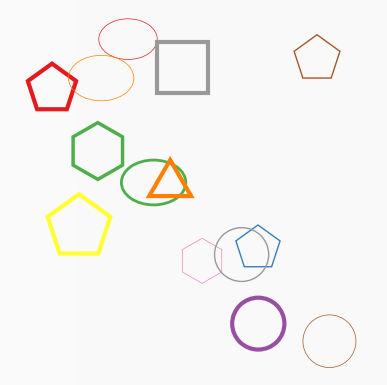[{"shape": "pentagon", "thickness": 3, "radius": 0.33, "center": [0.134, 0.769]}, {"shape": "oval", "thickness": 0.5, "radius": 0.38, "center": [0.33, 0.898]}, {"shape": "pentagon", "thickness": 1, "radius": 0.3, "center": [0.666, 0.356]}, {"shape": "hexagon", "thickness": 2.5, "radius": 0.37, "center": [0.252, 0.608]}, {"shape": "oval", "thickness": 2, "radius": 0.42, "center": [0.396, 0.526]}, {"shape": "circle", "thickness": 3, "radius": 0.34, "center": [0.667, 0.159]}, {"shape": "triangle", "thickness": 3, "radius": 0.31, "center": [0.439, 0.522]}, {"shape": "oval", "thickness": 0.5, "radius": 0.42, "center": [0.261, 0.797]}, {"shape": "pentagon", "thickness": 3, "radius": 0.43, "center": [0.204, 0.41]}, {"shape": "circle", "thickness": 0.5, "radius": 0.34, "center": [0.85, 0.114]}, {"shape": "pentagon", "thickness": 1, "radius": 0.31, "center": [0.818, 0.848]}, {"shape": "hexagon", "thickness": 0.5, "radius": 0.29, "center": [0.522, 0.323]}, {"shape": "circle", "thickness": 1, "radius": 0.35, "center": [0.624, 0.339]}, {"shape": "square", "thickness": 3, "radius": 0.33, "center": [0.472, 0.825]}]